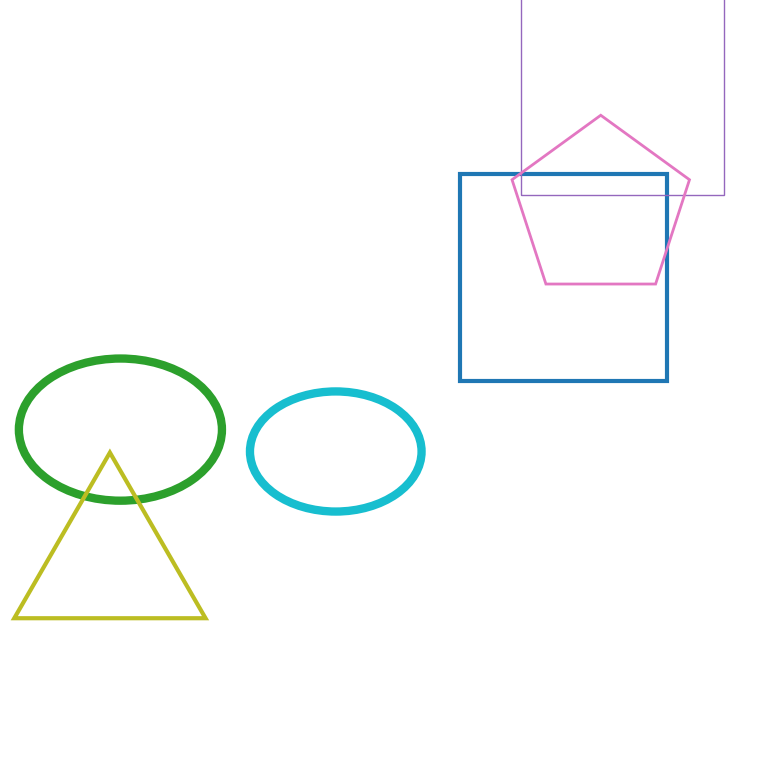[{"shape": "square", "thickness": 1.5, "radius": 0.67, "center": [0.732, 0.64]}, {"shape": "oval", "thickness": 3, "radius": 0.66, "center": [0.156, 0.442]}, {"shape": "square", "thickness": 0.5, "radius": 0.66, "center": [0.809, 0.879]}, {"shape": "pentagon", "thickness": 1, "radius": 0.61, "center": [0.78, 0.729]}, {"shape": "triangle", "thickness": 1.5, "radius": 0.72, "center": [0.143, 0.269]}, {"shape": "oval", "thickness": 3, "radius": 0.56, "center": [0.436, 0.414]}]